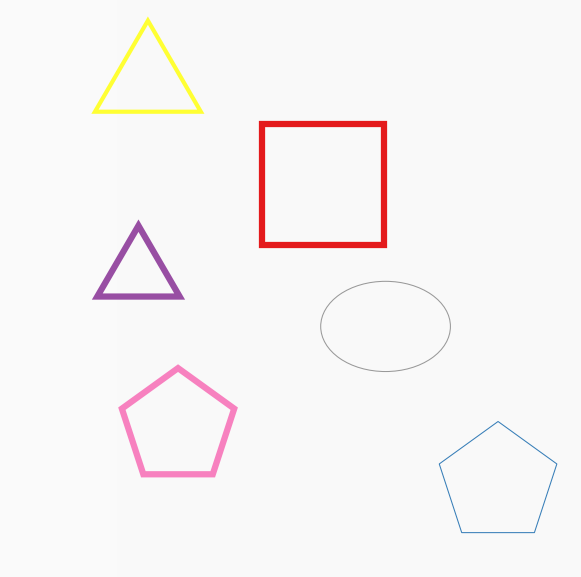[{"shape": "square", "thickness": 3, "radius": 0.52, "center": [0.556, 0.68]}, {"shape": "pentagon", "thickness": 0.5, "radius": 0.53, "center": [0.857, 0.163]}, {"shape": "triangle", "thickness": 3, "radius": 0.41, "center": [0.238, 0.527]}, {"shape": "triangle", "thickness": 2, "radius": 0.53, "center": [0.254, 0.858]}, {"shape": "pentagon", "thickness": 3, "radius": 0.51, "center": [0.306, 0.26]}, {"shape": "oval", "thickness": 0.5, "radius": 0.56, "center": [0.663, 0.434]}]